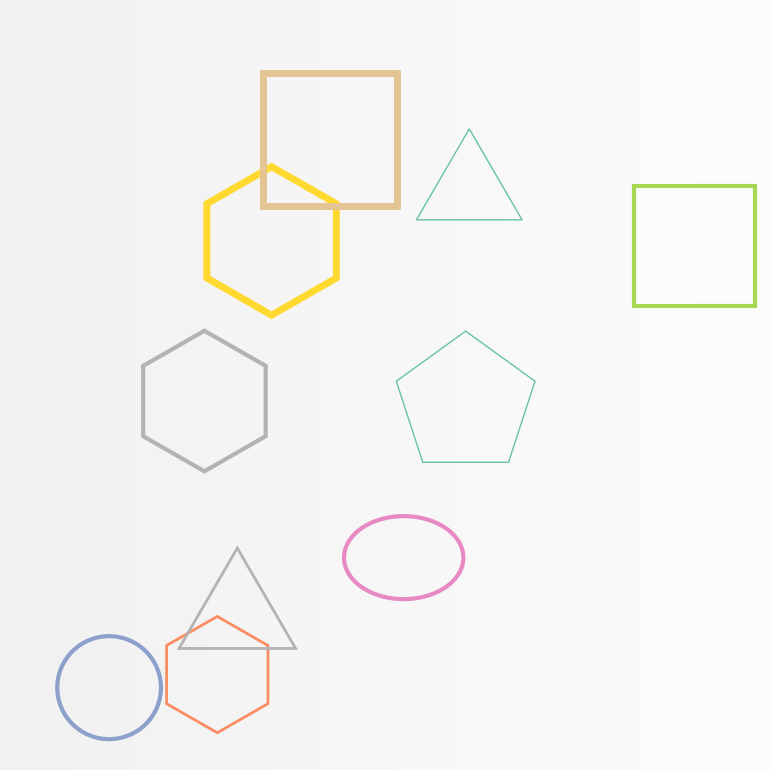[{"shape": "pentagon", "thickness": 0.5, "radius": 0.47, "center": [0.601, 0.476]}, {"shape": "triangle", "thickness": 0.5, "radius": 0.39, "center": [0.605, 0.754]}, {"shape": "hexagon", "thickness": 1, "radius": 0.38, "center": [0.28, 0.124]}, {"shape": "circle", "thickness": 1.5, "radius": 0.33, "center": [0.141, 0.107]}, {"shape": "oval", "thickness": 1.5, "radius": 0.39, "center": [0.521, 0.276]}, {"shape": "square", "thickness": 1.5, "radius": 0.39, "center": [0.897, 0.68]}, {"shape": "hexagon", "thickness": 2.5, "radius": 0.48, "center": [0.35, 0.687]}, {"shape": "square", "thickness": 2.5, "radius": 0.43, "center": [0.426, 0.818]}, {"shape": "triangle", "thickness": 1, "radius": 0.43, "center": [0.306, 0.201]}, {"shape": "hexagon", "thickness": 1.5, "radius": 0.46, "center": [0.264, 0.479]}]